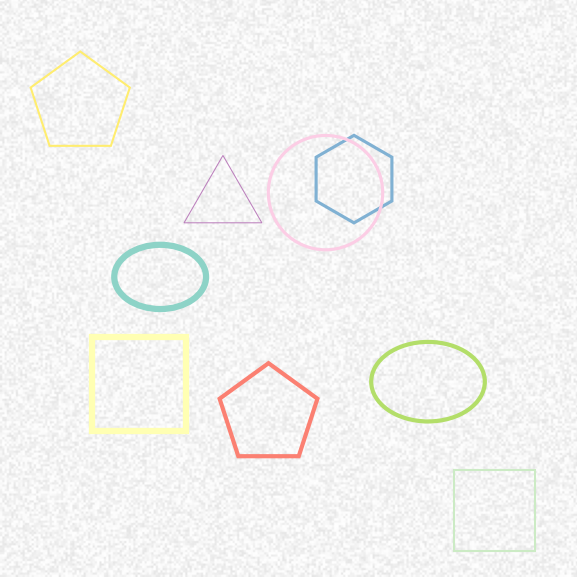[{"shape": "oval", "thickness": 3, "radius": 0.4, "center": [0.277, 0.52]}, {"shape": "square", "thickness": 3, "radius": 0.41, "center": [0.241, 0.334]}, {"shape": "pentagon", "thickness": 2, "radius": 0.45, "center": [0.465, 0.281]}, {"shape": "hexagon", "thickness": 1.5, "radius": 0.38, "center": [0.613, 0.689]}, {"shape": "oval", "thickness": 2, "radius": 0.49, "center": [0.741, 0.338]}, {"shape": "circle", "thickness": 1.5, "radius": 0.5, "center": [0.564, 0.666]}, {"shape": "triangle", "thickness": 0.5, "radius": 0.39, "center": [0.386, 0.652]}, {"shape": "square", "thickness": 1, "radius": 0.35, "center": [0.857, 0.116]}, {"shape": "pentagon", "thickness": 1, "radius": 0.45, "center": [0.139, 0.82]}]